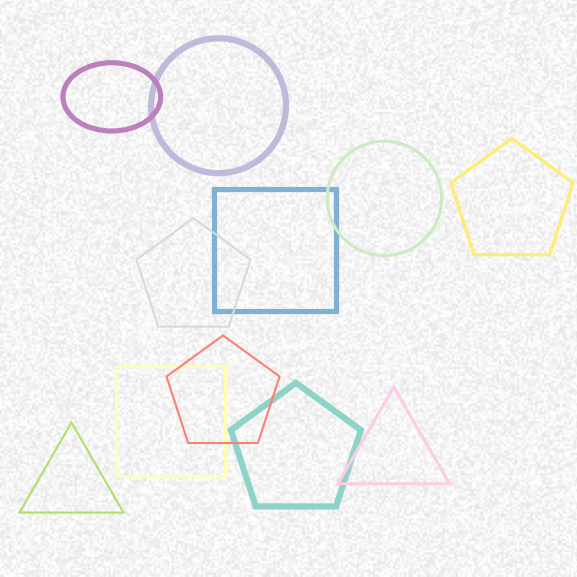[{"shape": "pentagon", "thickness": 3, "radius": 0.59, "center": [0.512, 0.218]}, {"shape": "square", "thickness": 1.5, "radius": 0.47, "center": [0.296, 0.27]}, {"shape": "circle", "thickness": 3, "radius": 0.58, "center": [0.378, 0.816]}, {"shape": "pentagon", "thickness": 1, "radius": 0.51, "center": [0.386, 0.315]}, {"shape": "square", "thickness": 2.5, "radius": 0.53, "center": [0.476, 0.566]}, {"shape": "triangle", "thickness": 1, "radius": 0.52, "center": [0.124, 0.164]}, {"shape": "triangle", "thickness": 1.5, "radius": 0.56, "center": [0.682, 0.217]}, {"shape": "pentagon", "thickness": 1, "radius": 0.52, "center": [0.335, 0.517]}, {"shape": "oval", "thickness": 2.5, "radius": 0.42, "center": [0.194, 0.831]}, {"shape": "circle", "thickness": 1.5, "radius": 0.5, "center": [0.666, 0.656]}, {"shape": "pentagon", "thickness": 1.5, "radius": 0.56, "center": [0.886, 0.648]}]